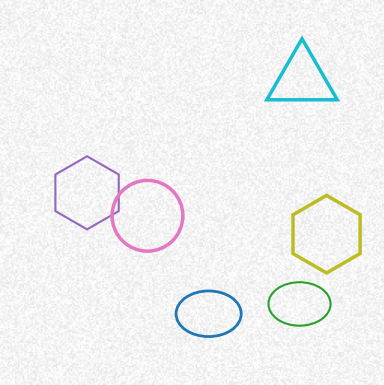[{"shape": "oval", "thickness": 2, "radius": 0.42, "center": [0.542, 0.185]}, {"shape": "oval", "thickness": 1.5, "radius": 0.4, "center": [0.778, 0.211]}, {"shape": "hexagon", "thickness": 1.5, "radius": 0.47, "center": [0.226, 0.499]}, {"shape": "circle", "thickness": 2.5, "radius": 0.46, "center": [0.383, 0.44]}, {"shape": "hexagon", "thickness": 2.5, "radius": 0.5, "center": [0.848, 0.392]}, {"shape": "triangle", "thickness": 2.5, "radius": 0.53, "center": [0.784, 0.794]}]